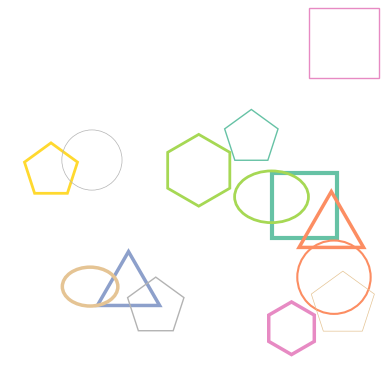[{"shape": "square", "thickness": 3, "radius": 0.42, "center": [0.791, 0.466]}, {"shape": "pentagon", "thickness": 1, "radius": 0.36, "center": [0.653, 0.643]}, {"shape": "circle", "thickness": 1.5, "radius": 0.48, "center": [0.867, 0.28]}, {"shape": "triangle", "thickness": 2.5, "radius": 0.48, "center": [0.861, 0.406]}, {"shape": "triangle", "thickness": 2.5, "radius": 0.47, "center": [0.334, 0.253]}, {"shape": "square", "thickness": 1, "radius": 0.46, "center": [0.894, 0.889]}, {"shape": "hexagon", "thickness": 2.5, "radius": 0.34, "center": [0.757, 0.147]}, {"shape": "hexagon", "thickness": 2, "radius": 0.47, "center": [0.516, 0.558]}, {"shape": "oval", "thickness": 2, "radius": 0.48, "center": [0.705, 0.489]}, {"shape": "pentagon", "thickness": 2, "radius": 0.36, "center": [0.132, 0.556]}, {"shape": "pentagon", "thickness": 0.5, "radius": 0.43, "center": [0.891, 0.21]}, {"shape": "oval", "thickness": 2.5, "radius": 0.36, "center": [0.234, 0.256]}, {"shape": "circle", "thickness": 0.5, "radius": 0.39, "center": [0.239, 0.584]}, {"shape": "pentagon", "thickness": 1, "radius": 0.38, "center": [0.405, 0.203]}]